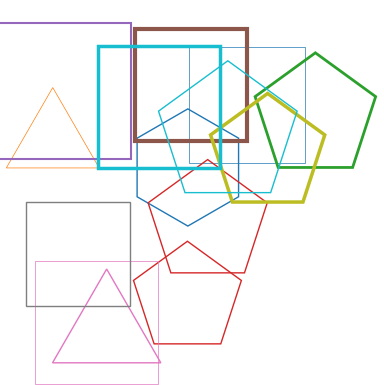[{"shape": "hexagon", "thickness": 1, "radius": 0.76, "center": [0.488, 0.565]}, {"shape": "square", "thickness": 0.5, "radius": 0.75, "center": [0.641, 0.727]}, {"shape": "triangle", "thickness": 0.5, "radius": 0.7, "center": [0.137, 0.633]}, {"shape": "pentagon", "thickness": 2, "radius": 0.82, "center": [0.819, 0.698]}, {"shape": "pentagon", "thickness": 1, "radius": 0.74, "center": [0.487, 0.226]}, {"shape": "pentagon", "thickness": 1, "radius": 0.81, "center": [0.539, 0.423]}, {"shape": "square", "thickness": 1.5, "radius": 0.88, "center": [0.164, 0.764]}, {"shape": "square", "thickness": 3, "radius": 0.73, "center": [0.496, 0.779]}, {"shape": "square", "thickness": 0.5, "radius": 0.8, "center": [0.251, 0.162]}, {"shape": "triangle", "thickness": 1, "radius": 0.81, "center": [0.277, 0.139]}, {"shape": "square", "thickness": 1, "radius": 0.68, "center": [0.202, 0.34]}, {"shape": "pentagon", "thickness": 2.5, "radius": 0.78, "center": [0.695, 0.601]}, {"shape": "pentagon", "thickness": 1, "radius": 0.95, "center": [0.592, 0.653]}, {"shape": "square", "thickness": 2.5, "radius": 0.79, "center": [0.412, 0.723]}]